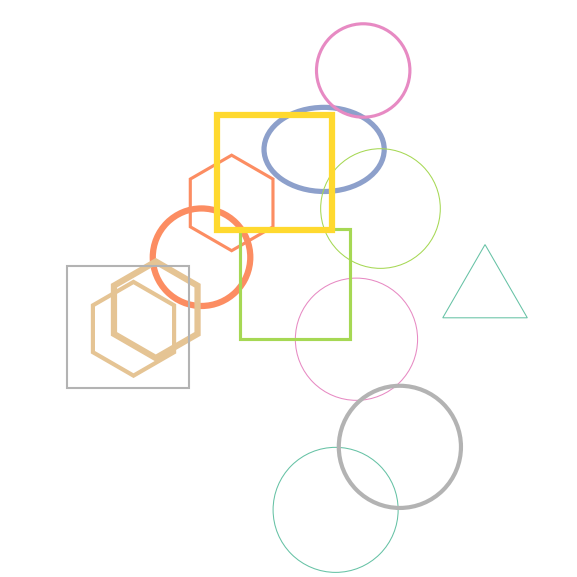[{"shape": "triangle", "thickness": 0.5, "radius": 0.42, "center": [0.84, 0.491]}, {"shape": "circle", "thickness": 0.5, "radius": 0.54, "center": [0.581, 0.116]}, {"shape": "circle", "thickness": 3, "radius": 0.42, "center": [0.349, 0.554]}, {"shape": "hexagon", "thickness": 1.5, "radius": 0.41, "center": [0.401, 0.648]}, {"shape": "oval", "thickness": 2.5, "radius": 0.52, "center": [0.561, 0.74]}, {"shape": "circle", "thickness": 1.5, "radius": 0.4, "center": [0.629, 0.877]}, {"shape": "circle", "thickness": 0.5, "radius": 0.53, "center": [0.617, 0.412]}, {"shape": "circle", "thickness": 0.5, "radius": 0.52, "center": [0.659, 0.638]}, {"shape": "square", "thickness": 1.5, "radius": 0.48, "center": [0.511, 0.508]}, {"shape": "square", "thickness": 3, "radius": 0.5, "center": [0.475, 0.701]}, {"shape": "hexagon", "thickness": 2, "radius": 0.41, "center": [0.231, 0.43]}, {"shape": "hexagon", "thickness": 3, "radius": 0.42, "center": [0.27, 0.463]}, {"shape": "circle", "thickness": 2, "radius": 0.53, "center": [0.692, 0.225]}, {"shape": "square", "thickness": 1, "radius": 0.53, "center": [0.221, 0.433]}]